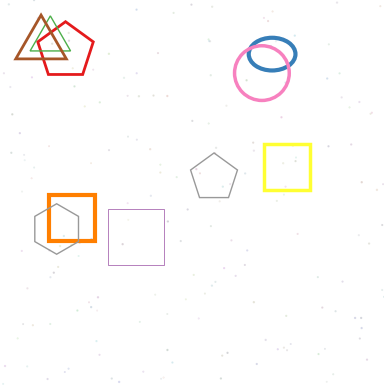[{"shape": "pentagon", "thickness": 2, "radius": 0.38, "center": [0.17, 0.868]}, {"shape": "oval", "thickness": 3, "radius": 0.3, "center": [0.707, 0.859]}, {"shape": "triangle", "thickness": 1, "radius": 0.3, "center": [0.131, 0.898]}, {"shape": "square", "thickness": 0.5, "radius": 0.36, "center": [0.353, 0.383]}, {"shape": "square", "thickness": 3, "radius": 0.3, "center": [0.186, 0.435]}, {"shape": "square", "thickness": 2.5, "radius": 0.3, "center": [0.746, 0.566]}, {"shape": "triangle", "thickness": 2, "radius": 0.38, "center": [0.107, 0.885]}, {"shape": "circle", "thickness": 2.5, "radius": 0.36, "center": [0.68, 0.81]}, {"shape": "hexagon", "thickness": 1, "radius": 0.33, "center": [0.147, 0.405]}, {"shape": "pentagon", "thickness": 1, "radius": 0.32, "center": [0.556, 0.539]}]